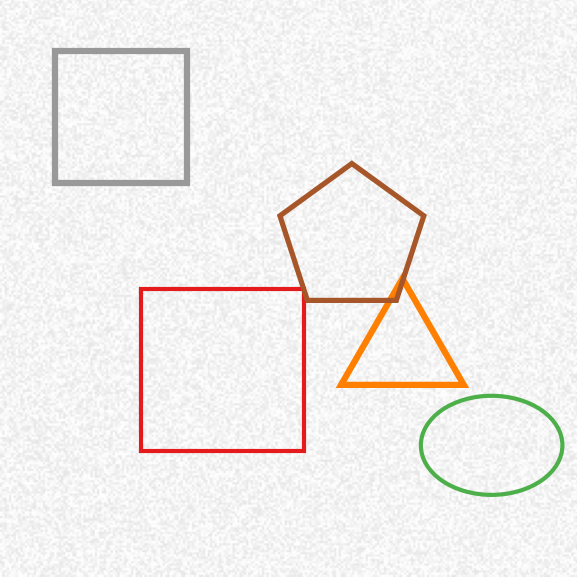[{"shape": "square", "thickness": 2, "radius": 0.71, "center": [0.386, 0.358]}, {"shape": "oval", "thickness": 2, "radius": 0.61, "center": [0.851, 0.228]}, {"shape": "triangle", "thickness": 3, "radius": 0.61, "center": [0.697, 0.394]}, {"shape": "pentagon", "thickness": 2.5, "radius": 0.66, "center": [0.609, 0.585]}, {"shape": "square", "thickness": 3, "radius": 0.57, "center": [0.21, 0.797]}]